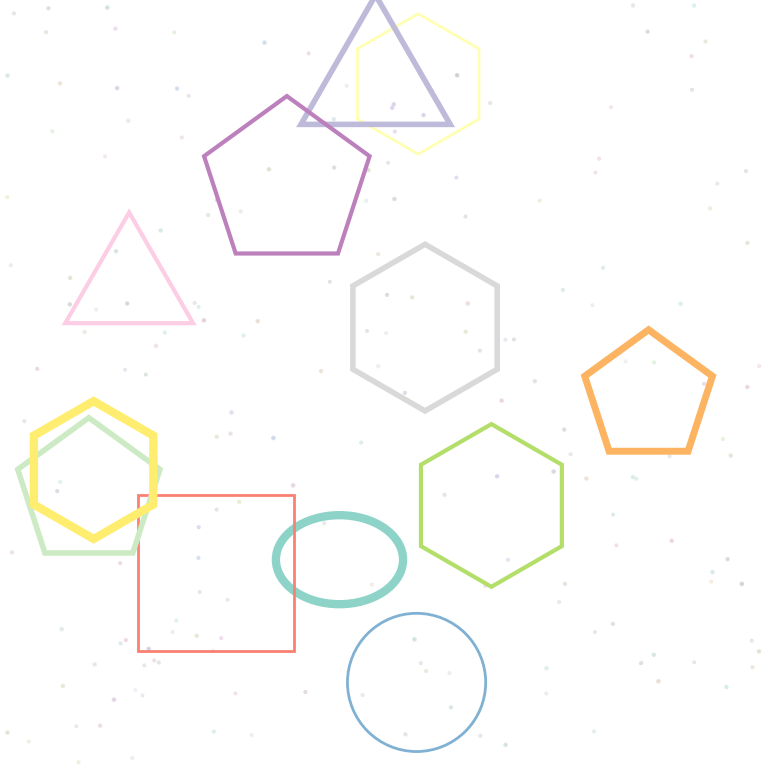[{"shape": "oval", "thickness": 3, "radius": 0.41, "center": [0.441, 0.273]}, {"shape": "hexagon", "thickness": 1, "radius": 0.46, "center": [0.543, 0.891]}, {"shape": "triangle", "thickness": 2, "radius": 0.56, "center": [0.488, 0.894]}, {"shape": "square", "thickness": 1, "radius": 0.51, "center": [0.28, 0.255]}, {"shape": "circle", "thickness": 1, "radius": 0.45, "center": [0.541, 0.114]}, {"shape": "pentagon", "thickness": 2.5, "radius": 0.44, "center": [0.842, 0.485]}, {"shape": "hexagon", "thickness": 1.5, "radius": 0.53, "center": [0.638, 0.344]}, {"shape": "triangle", "thickness": 1.5, "radius": 0.48, "center": [0.168, 0.628]}, {"shape": "hexagon", "thickness": 2, "radius": 0.54, "center": [0.552, 0.575]}, {"shape": "pentagon", "thickness": 1.5, "radius": 0.57, "center": [0.373, 0.762]}, {"shape": "pentagon", "thickness": 2, "radius": 0.49, "center": [0.115, 0.36]}, {"shape": "hexagon", "thickness": 3, "radius": 0.45, "center": [0.122, 0.39]}]